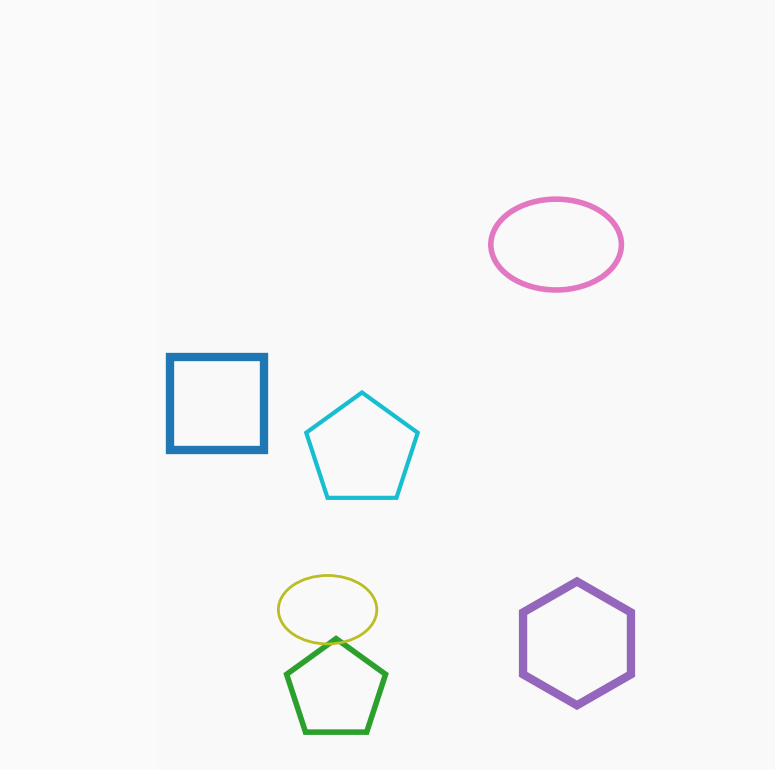[{"shape": "square", "thickness": 3, "radius": 0.3, "center": [0.28, 0.476]}, {"shape": "pentagon", "thickness": 2, "radius": 0.34, "center": [0.434, 0.104]}, {"shape": "hexagon", "thickness": 3, "radius": 0.4, "center": [0.745, 0.164]}, {"shape": "oval", "thickness": 2, "radius": 0.42, "center": [0.718, 0.682]}, {"shape": "oval", "thickness": 1, "radius": 0.32, "center": [0.423, 0.208]}, {"shape": "pentagon", "thickness": 1.5, "radius": 0.38, "center": [0.467, 0.415]}]